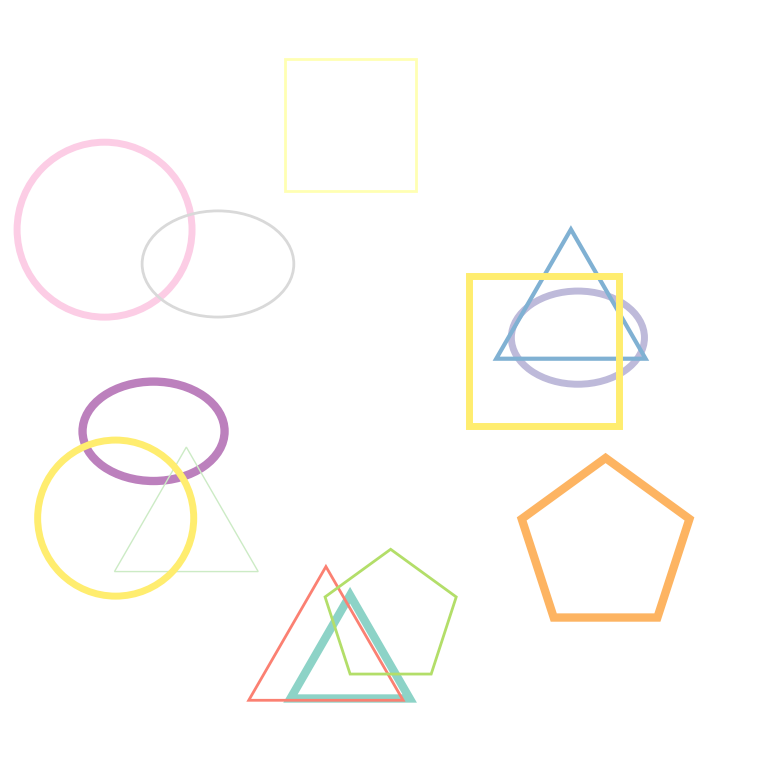[{"shape": "triangle", "thickness": 3, "radius": 0.45, "center": [0.455, 0.138]}, {"shape": "square", "thickness": 1, "radius": 0.43, "center": [0.455, 0.838]}, {"shape": "oval", "thickness": 2.5, "radius": 0.43, "center": [0.751, 0.562]}, {"shape": "triangle", "thickness": 1, "radius": 0.58, "center": [0.423, 0.148]}, {"shape": "triangle", "thickness": 1.5, "radius": 0.56, "center": [0.741, 0.59]}, {"shape": "pentagon", "thickness": 3, "radius": 0.57, "center": [0.786, 0.291]}, {"shape": "pentagon", "thickness": 1, "radius": 0.45, "center": [0.507, 0.197]}, {"shape": "circle", "thickness": 2.5, "radius": 0.57, "center": [0.136, 0.702]}, {"shape": "oval", "thickness": 1, "radius": 0.49, "center": [0.283, 0.657]}, {"shape": "oval", "thickness": 3, "radius": 0.46, "center": [0.199, 0.44]}, {"shape": "triangle", "thickness": 0.5, "radius": 0.54, "center": [0.242, 0.312]}, {"shape": "square", "thickness": 2.5, "radius": 0.49, "center": [0.707, 0.544]}, {"shape": "circle", "thickness": 2.5, "radius": 0.51, "center": [0.15, 0.327]}]